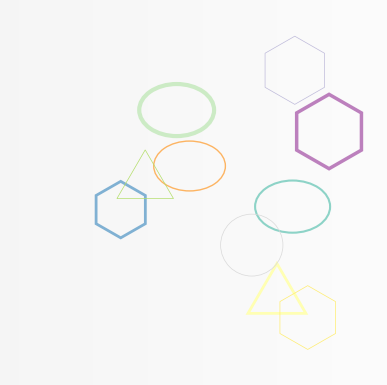[{"shape": "oval", "thickness": 1.5, "radius": 0.48, "center": [0.755, 0.463]}, {"shape": "triangle", "thickness": 2, "radius": 0.43, "center": [0.715, 0.229]}, {"shape": "hexagon", "thickness": 0.5, "radius": 0.44, "center": [0.761, 0.817]}, {"shape": "hexagon", "thickness": 2, "radius": 0.37, "center": [0.312, 0.456]}, {"shape": "oval", "thickness": 1, "radius": 0.46, "center": [0.489, 0.569]}, {"shape": "triangle", "thickness": 0.5, "radius": 0.42, "center": [0.375, 0.526]}, {"shape": "circle", "thickness": 0.5, "radius": 0.4, "center": [0.65, 0.363]}, {"shape": "hexagon", "thickness": 2.5, "radius": 0.48, "center": [0.849, 0.658]}, {"shape": "oval", "thickness": 3, "radius": 0.48, "center": [0.456, 0.714]}, {"shape": "hexagon", "thickness": 0.5, "radius": 0.41, "center": [0.794, 0.175]}]